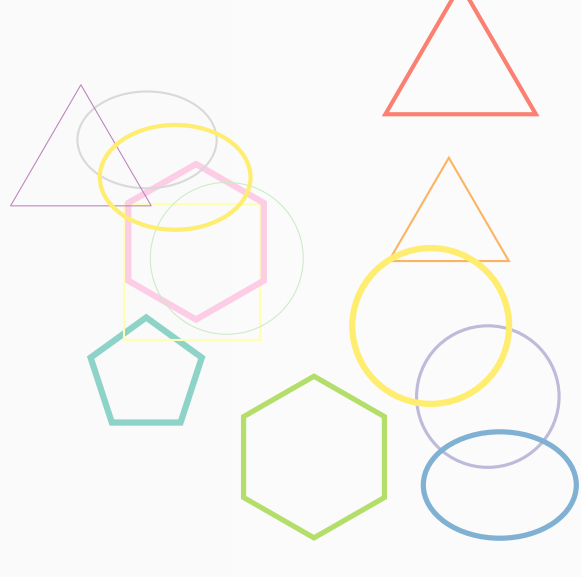[{"shape": "pentagon", "thickness": 3, "radius": 0.5, "center": [0.252, 0.349]}, {"shape": "square", "thickness": 1, "radius": 0.59, "center": [0.331, 0.528]}, {"shape": "circle", "thickness": 1.5, "radius": 0.61, "center": [0.839, 0.312]}, {"shape": "triangle", "thickness": 2, "radius": 0.75, "center": [0.792, 0.876]}, {"shape": "oval", "thickness": 2.5, "radius": 0.66, "center": [0.86, 0.159]}, {"shape": "triangle", "thickness": 1, "radius": 0.6, "center": [0.772, 0.607]}, {"shape": "hexagon", "thickness": 2.5, "radius": 0.7, "center": [0.54, 0.208]}, {"shape": "hexagon", "thickness": 3, "radius": 0.67, "center": [0.337, 0.58]}, {"shape": "oval", "thickness": 1, "radius": 0.6, "center": [0.253, 0.757]}, {"shape": "triangle", "thickness": 0.5, "radius": 0.7, "center": [0.139, 0.713]}, {"shape": "circle", "thickness": 0.5, "radius": 0.66, "center": [0.39, 0.552]}, {"shape": "circle", "thickness": 3, "radius": 0.67, "center": [0.741, 0.435]}, {"shape": "oval", "thickness": 2, "radius": 0.65, "center": [0.301, 0.692]}]